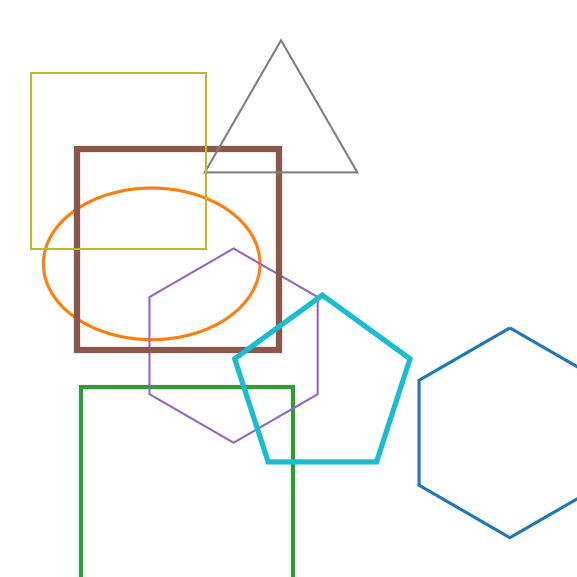[{"shape": "hexagon", "thickness": 1.5, "radius": 0.91, "center": [0.883, 0.25]}, {"shape": "oval", "thickness": 1.5, "radius": 0.94, "center": [0.263, 0.542]}, {"shape": "square", "thickness": 2, "radius": 0.92, "center": [0.324, 0.145]}, {"shape": "hexagon", "thickness": 1, "radius": 0.84, "center": [0.404, 0.401]}, {"shape": "square", "thickness": 3, "radius": 0.87, "center": [0.308, 0.567]}, {"shape": "triangle", "thickness": 1, "radius": 0.76, "center": [0.487, 0.777]}, {"shape": "square", "thickness": 1, "radius": 0.76, "center": [0.205, 0.72]}, {"shape": "pentagon", "thickness": 2.5, "radius": 0.8, "center": [0.558, 0.328]}]